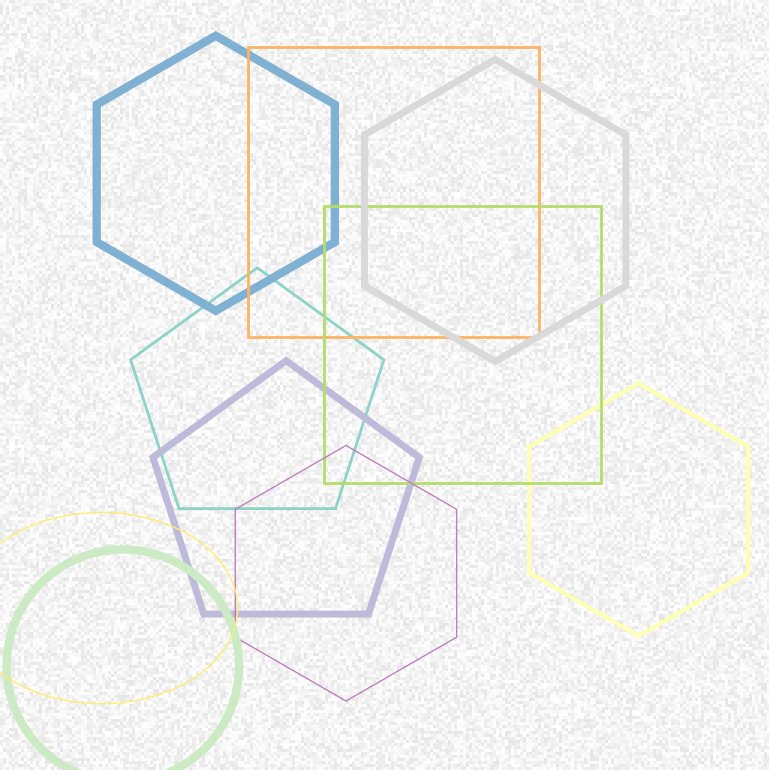[{"shape": "pentagon", "thickness": 1, "radius": 0.86, "center": [0.334, 0.479]}, {"shape": "hexagon", "thickness": 1.5, "radius": 0.82, "center": [0.829, 0.338]}, {"shape": "pentagon", "thickness": 2.5, "radius": 0.91, "center": [0.372, 0.35]}, {"shape": "hexagon", "thickness": 3, "radius": 0.89, "center": [0.28, 0.775]}, {"shape": "square", "thickness": 1, "radius": 0.94, "center": [0.511, 0.751]}, {"shape": "square", "thickness": 1, "radius": 0.9, "center": [0.6, 0.553]}, {"shape": "hexagon", "thickness": 2.5, "radius": 0.98, "center": [0.643, 0.727]}, {"shape": "hexagon", "thickness": 0.5, "radius": 0.83, "center": [0.449, 0.256]}, {"shape": "circle", "thickness": 3, "radius": 0.76, "center": [0.16, 0.135]}, {"shape": "oval", "thickness": 0.5, "radius": 0.89, "center": [0.131, 0.21]}]